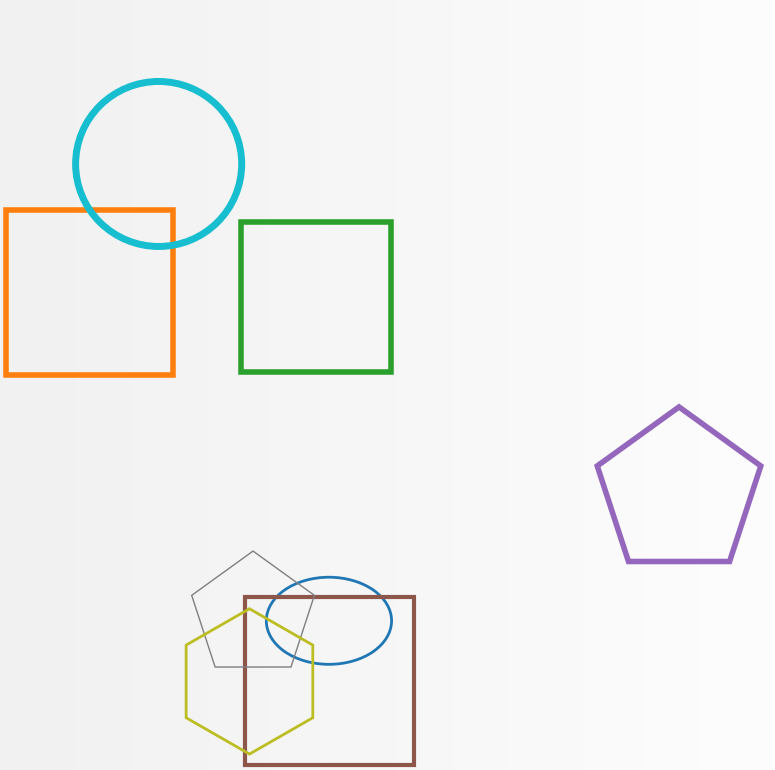[{"shape": "oval", "thickness": 1, "radius": 0.4, "center": [0.424, 0.194]}, {"shape": "square", "thickness": 2, "radius": 0.54, "center": [0.115, 0.62]}, {"shape": "square", "thickness": 2, "radius": 0.48, "center": [0.407, 0.614]}, {"shape": "pentagon", "thickness": 2, "radius": 0.55, "center": [0.876, 0.361]}, {"shape": "square", "thickness": 1.5, "radius": 0.55, "center": [0.425, 0.115]}, {"shape": "pentagon", "thickness": 0.5, "radius": 0.42, "center": [0.327, 0.201]}, {"shape": "hexagon", "thickness": 1, "radius": 0.47, "center": [0.322, 0.115]}, {"shape": "circle", "thickness": 2.5, "radius": 0.54, "center": [0.205, 0.787]}]